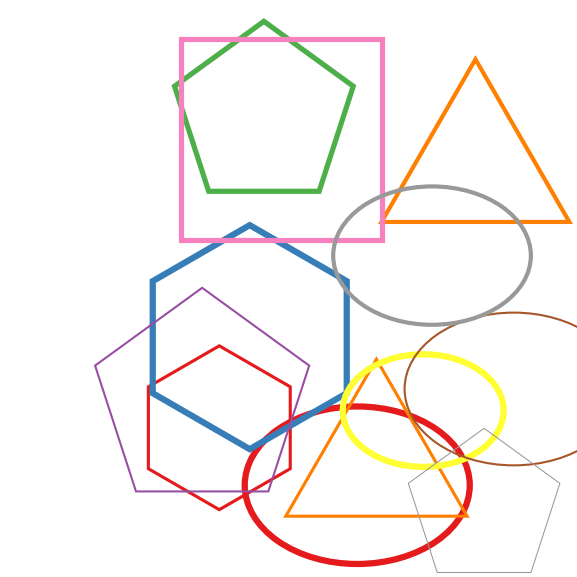[{"shape": "oval", "thickness": 3, "radius": 0.97, "center": [0.619, 0.159]}, {"shape": "hexagon", "thickness": 1.5, "radius": 0.71, "center": [0.38, 0.258]}, {"shape": "hexagon", "thickness": 3, "radius": 0.97, "center": [0.432, 0.415]}, {"shape": "pentagon", "thickness": 2.5, "radius": 0.81, "center": [0.457, 0.8]}, {"shape": "pentagon", "thickness": 1, "radius": 0.97, "center": [0.35, 0.306]}, {"shape": "triangle", "thickness": 1.5, "radius": 0.91, "center": [0.652, 0.196]}, {"shape": "triangle", "thickness": 2, "radius": 0.94, "center": [0.823, 0.709]}, {"shape": "oval", "thickness": 3, "radius": 0.7, "center": [0.733, 0.288]}, {"shape": "oval", "thickness": 1, "radius": 0.94, "center": [0.889, 0.326]}, {"shape": "square", "thickness": 2.5, "radius": 0.87, "center": [0.487, 0.757]}, {"shape": "oval", "thickness": 2, "radius": 0.86, "center": [0.748, 0.557]}, {"shape": "pentagon", "thickness": 0.5, "radius": 0.69, "center": [0.838, 0.119]}]